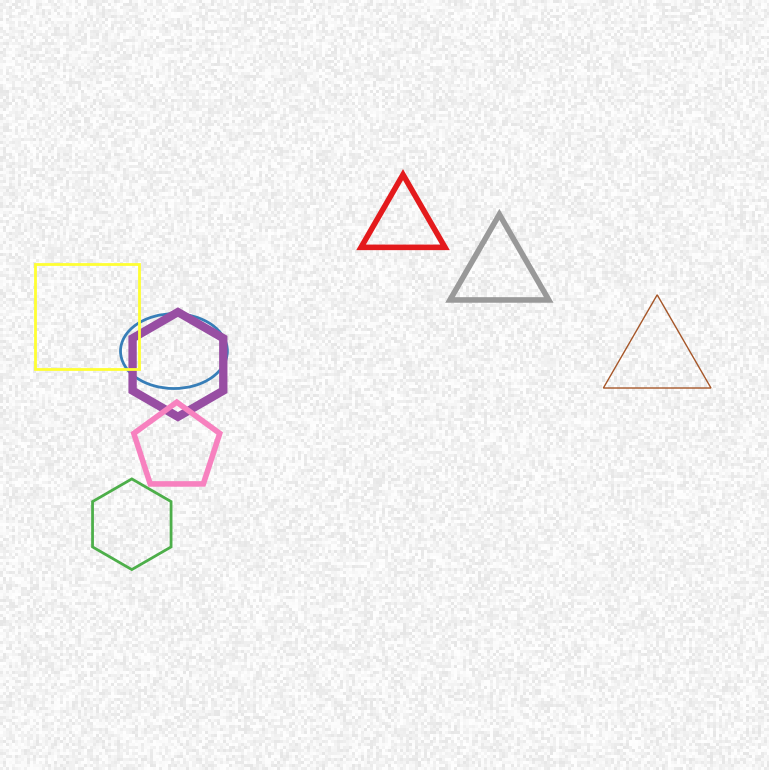[{"shape": "triangle", "thickness": 2, "radius": 0.31, "center": [0.523, 0.71]}, {"shape": "oval", "thickness": 1, "radius": 0.35, "center": [0.226, 0.544]}, {"shape": "hexagon", "thickness": 1, "radius": 0.29, "center": [0.171, 0.319]}, {"shape": "hexagon", "thickness": 3, "radius": 0.34, "center": [0.231, 0.527]}, {"shape": "square", "thickness": 1, "radius": 0.34, "center": [0.113, 0.589]}, {"shape": "triangle", "thickness": 0.5, "radius": 0.4, "center": [0.853, 0.536]}, {"shape": "pentagon", "thickness": 2, "radius": 0.29, "center": [0.23, 0.419]}, {"shape": "triangle", "thickness": 2, "radius": 0.37, "center": [0.649, 0.647]}]